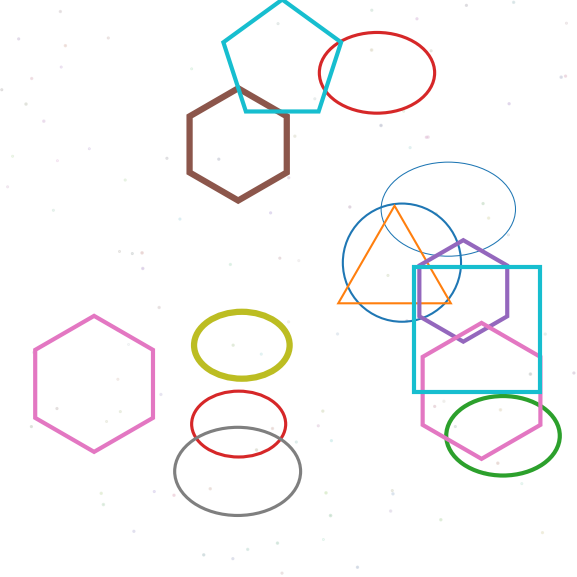[{"shape": "oval", "thickness": 0.5, "radius": 0.58, "center": [0.776, 0.637]}, {"shape": "circle", "thickness": 1, "radius": 0.51, "center": [0.696, 0.544]}, {"shape": "triangle", "thickness": 1, "radius": 0.56, "center": [0.683, 0.53]}, {"shape": "oval", "thickness": 2, "radius": 0.49, "center": [0.871, 0.245]}, {"shape": "oval", "thickness": 1.5, "radius": 0.5, "center": [0.653, 0.873]}, {"shape": "oval", "thickness": 1.5, "radius": 0.41, "center": [0.413, 0.265]}, {"shape": "hexagon", "thickness": 2, "radius": 0.44, "center": [0.802, 0.495]}, {"shape": "hexagon", "thickness": 3, "radius": 0.49, "center": [0.412, 0.749]}, {"shape": "hexagon", "thickness": 2, "radius": 0.59, "center": [0.163, 0.334]}, {"shape": "hexagon", "thickness": 2, "radius": 0.59, "center": [0.834, 0.322]}, {"shape": "oval", "thickness": 1.5, "radius": 0.55, "center": [0.412, 0.183]}, {"shape": "oval", "thickness": 3, "radius": 0.41, "center": [0.419, 0.401]}, {"shape": "pentagon", "thickness": 2, "radius": 0.54, "center": [0.489, 0.893]}, {"shape": "square", "thickness": 2, "radius": 0.54, "center": [0.826, 0.429]}]